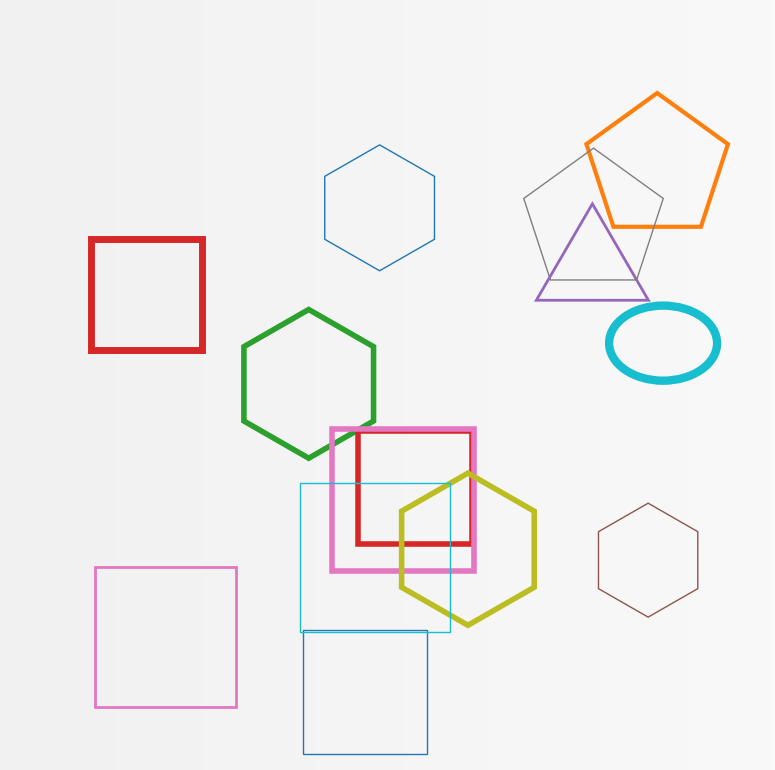[{"shape": "hexagon", "thickness": 0.5, "radius": 0.41, "center": [0.49, 0.73]}, {"shape": "square", "thickness": 0.5, "radius": 0.4, "center": [0.471, 0.101]}, {"shape": "pentagon", "thickness": 1.5, "radius": 0.48, "center": [0.848, 0.783]}, {"shape": "hexagon", "thickness": 2, "radius": 0.48, "center": [0.398, 0.501]}, {"shape": "square", "thickness": 2, "radius": 0.37, "center": [0.535, 0.367]}, {"shape": "square", "thickness": 2.5, "radius": 0.36, "center": [0.189, 0.617]}, {"shape": "triangle", "thickness": 1, "radius": 0.42, "center": [0.764, 0.652]}, {"shape": "hexagon", "thickness": 0.5, "radius": 0.37, "center": [0.836, 0.273]}, {"shape": "square", "thickness": 1, "radius": 0.45, "center": [0.214, 0.173]}, {"shape": "square", "thickness": 2, "radius": 0.46, "center": [0.52, 0.351]}, {"shape": "pentagon", "thickness": 0.5, "radius": 0.47, "center": [0.766, 0.713]}, {"shape": "hexagon", "thickness": 2, "radius": 0.49, "center": [0.604, 0.287]}, {"shape": "oval", "thickness": 3, "radius": 0.35, "center": [0.856, 0.554]}, {"shape": "square", "thickness": 0.5, "radius": 0.48, "center": [0.484, 0.276]}]